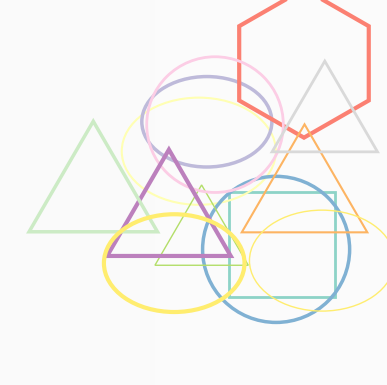[{"shape": "square", "thickness": 2, "radius": 0.69, "center": [0.727, 0.365]}, {"shape": "oval", "thickness": 1.5, "radius": 0.99, "center": [0.513, 0.607]}, {"shape": "oval", "thickness": 2.5, "radius": 0.84, "center": [0.534, 0.684]}, {"shape": "hexagon", "thickness": 3, "radius": 0.97, "center": [0.784, 0.836]}, {"shape": "circle", "thickness": 2.5, "radius": 0.95, "center": [0.713, 0.352]}, {"shape": "triangle", "thickness": 1.5, "radius": 0.94, "center": [0.786, 0.49]}, {"shape": "triangle", "thickness": 1, "radius": 0.7, "center": [0.52, 0.381]}, {"shape": "circle", "thickness": 2, "radius": 0.88, "center": [0.555, 0.676]}, {"shape": "triangle", "thickness": 2, "radius": 0.79, "center": [0.838, 0.684]}, {"shape": "triangle", "thickness": 3, "radius": 0.92, "center": [0.436, 0.427]}, {"shape": "triangle", "thickness": 2.5, "radius": 0.96, "center": [0.241, 0.494]}, {"shape": "oval", "thickness": 1, "radius": 0.94, "center": [0.831, 0.323]}, {"shape": "oval", "thickness": 3, "radius": 0.91, "center": [0.45, 0.317]}]